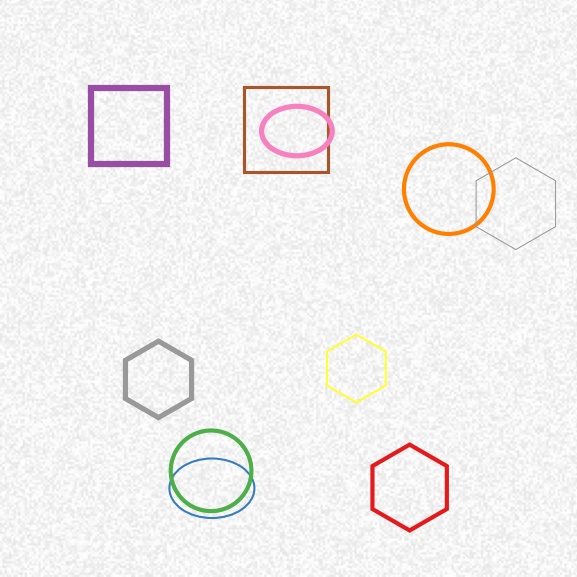[{"shape": "hexagon", "thickness": 2, "radius": 0.37, "center": [0.709, 0.155]}, {"shape": "oval", "thickness": 1, "radius": 0.37, "center": [0.367, 0.154]}, {"shape": "circle", "thickness": 2, "radius": 0.35, "center": [0.365, 0.184]}, {"shape": "square", "thickness": 3, "radius": 0.33, "center": [0.223, 0.781]}, {"shape": "circle", "thickness": 2, "radius": 0.39, "center": [0.777, 0.672]}, {"shape": "hexagon", "thickness": 1, "radius": 0.29, "center": [0.617, 0.361]}, {"shape": "square", "thickness": 1.5, "radius": 0.37, "center": [0.495, 0.775]}, {"shape": "oval", "thickness": 2.5, "radius": 0.31, "center": [0.514, 0.772]}, {"shape": "hexagon", "thickness": 0.5, "radius": 0.4, "center": [0.893, 0.646]}, {"shape": "hexagon", "thickness": 2.5, "radius": 0.33, "center": [0.274, 0.342]}]